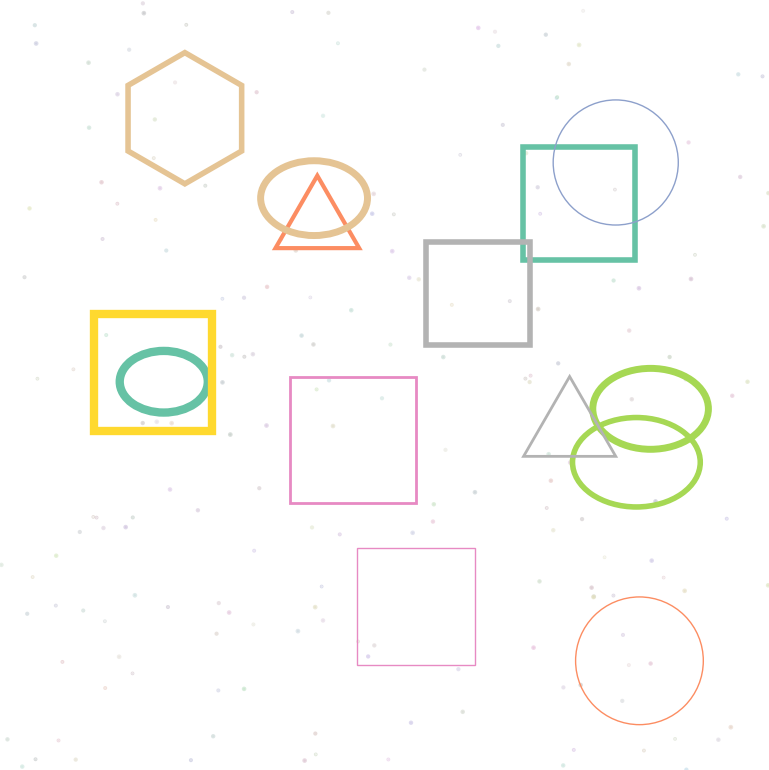[{"shape": "square", "thickness": 2, "radius": 0.37, "center": [0.752, 0.736]}, {"shape": "oval", "thickness": 3, "radius": 0.29, "center": [0.213, 0.504]}, {"shape": "triangle", "thickness": 1.5, "radius": 0.31, "center": [0.412, 0.709]}, {"shape": "circle", "thickness": 0.5, "radius": 0.41, "center": [0.83, 0.142]}, {"shape": "circle", "thickness": 0.5, "radius": 0.41, "center": [0.8, 0.789]}, {"shape": "square", "thickness": 0.5, "radius": 0.38, "center": [0.541, 0.212]}, {"shape": "square", "thickness": 1, "radius": 0.41, "center": [0.458, 0.429]}, {"shape": "oval", "thickness": 2, "radius": 0.41, "center": [0.826, 0.4]}, {"shape": "oval", "thickness": 2.5, "radius": 0.38, "center": [0.845, 0.469]}, {"shape": "square", "thickness": 3, "radius": 0.38, "center": [0.199, 0.516]}, {"shape": "oval", "thickness": 2.5, "radius": 0.35, "center": [0.408, 0.743]}, {"shape": "hexagon", "thickness": 2, "radius": 0.43, "center": [0.24, 0.846]}, {"shape": "square", "thickness": 2, "radius": 0.34, "center": [0.62, 0.619]}, {"shape": "triangle", "thickness": 1, "radius": 0.35, "center": [0.74, 0.442]}]